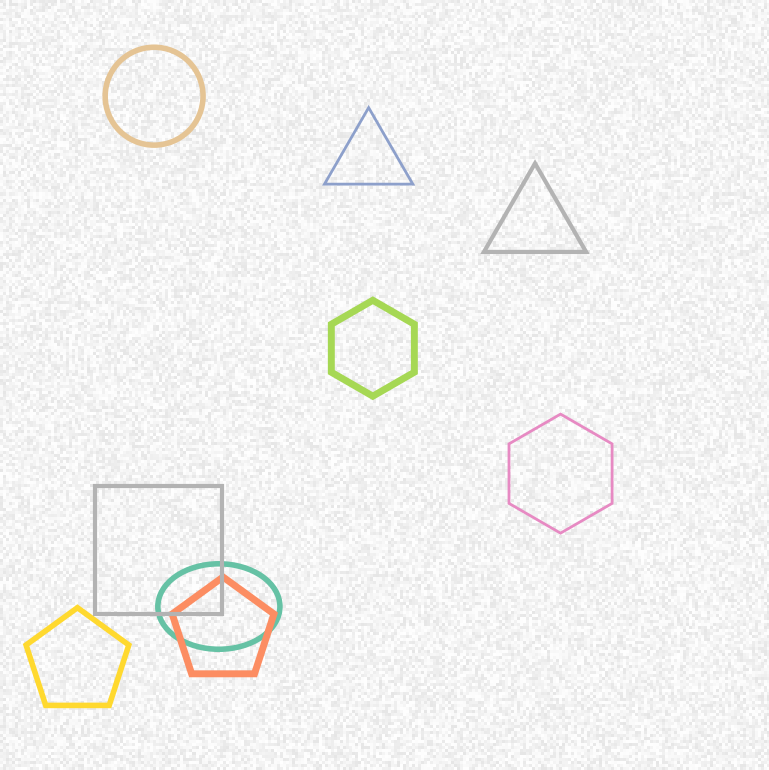[{"shape": "oval", "thickness": 2, "radius": 0.4, "center": [0.284, 0.212]}, {"shape": "pentagon", "thickness": 2.5, "radius": 0.35, "center": [0.29, 0.181]}, {"shape": "triangle", "thickness": 1, "radius": 0.33, "center": [0.479, 0.794]}, {"shape": "hexagon", "thickness": 1, "radius": 0.39, "center": [0.728, 0.385]}, {"shape": "hexagon", "thickness": 2.5, "radius": 0.31, "center": [0.484, 0.548]}, {"shape": "pentagon", "thickness": 2, "radius": 0.35, "center": [0.101, 0.141]}, {"shape": "circle", "thickness": 2, "radius": 0.32, "center": [0.2, 0.875]}, {"shape": "triangle", "thickness": 1.5, "radius": 0.38, "center": [0.695, 0.711]}, {"shape": "square", "thickness": 1.5, "radius": 0.41, "center": [0.206, 0.286]}]